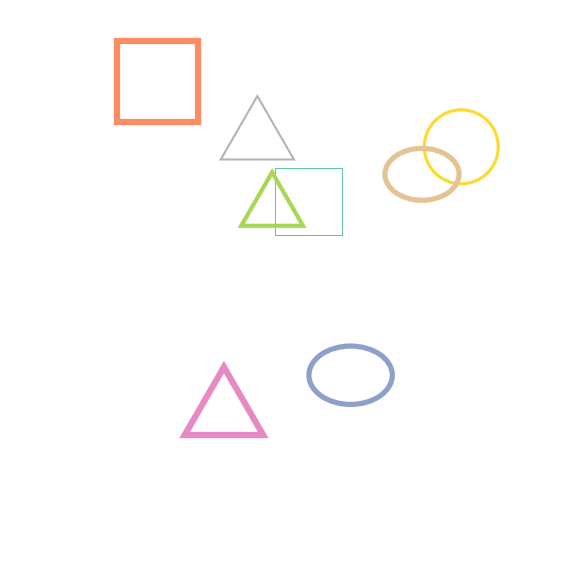[{"shape": "square", "thickness": 0.5, "radius": 0.29, "center": [0.534, 0.65]}, {"shape": "square", "thickness": 3, "radius": 0.35, "center": [0.273, 0.859]}, {"shape": "oval", "thickness": 2.5, "radius": 0.36, "center": [0.607, 0.349]}, {"shape": "triangle", "thickness": 3, "radius": 0.39, "center": [0.388, 0.285]}, {"shape": "triangle", "thickness": 2, "radius": 0.31, "center": [0.471, 0.639]}, {"shape": "circle", "thickness": 1.5, "radius": 0.32, "center": [0.799, 0.745]}, {"shape": "oval", "thickness": 2.5, "radius": 0.32, "center": [0.731, 0.697]}, {"shape": "triangle", "thickness": 1, "radius": 0.37, "center": [0.446, 0.76]}]